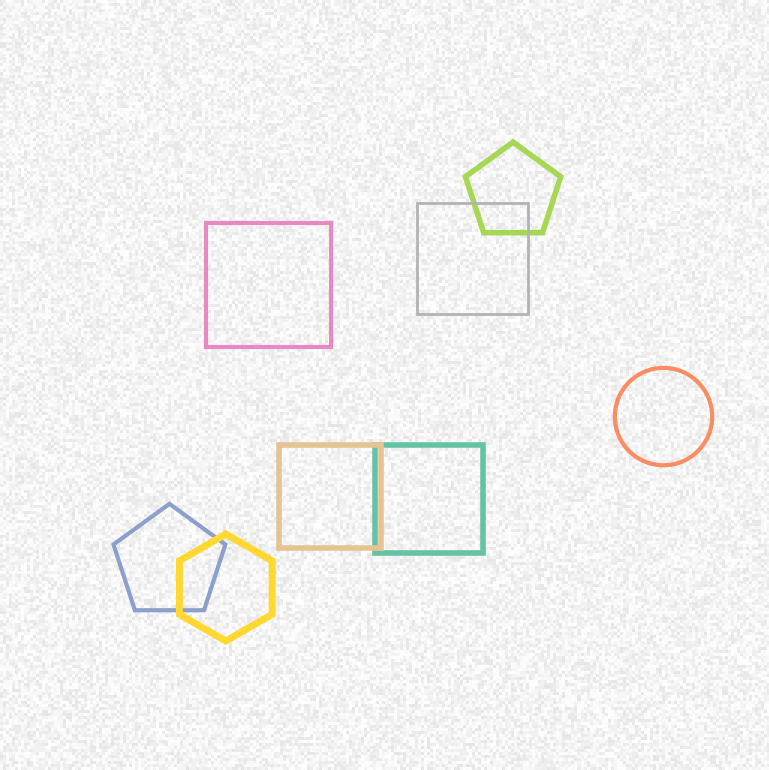[{"shape": "square", "thickness": 2, "radius": 0.35, "center": [0.557, 0.352]}, {"shape": "circle", "thickness": 1.5, "radius": 0.32, "center": [0.862, 0.459]}, {"shape": "pentagon", "thickness": 1.5, "radius": 0.38, "center": [0.22, 0.269]}, {"shape": "square", "thickness": 1.5, "radius": 0.4, "center": [0.349, 0.63]}, {"shape": "pentagon", "thickness": 2, "radius": 0.33, "center": [0.666, 0.75]}, {"shape": "hexagon", "thickness": 2.5, "radius": 0.35, "center": [0.293, 0.237]}, {"shape": "square", "thickness": 2, "radius": 0.33, "center": [0.428, 0.355]}, {"shape": "square", "thickness": 1, "radius": 0.36, "center": [0.613, 0.664]}]